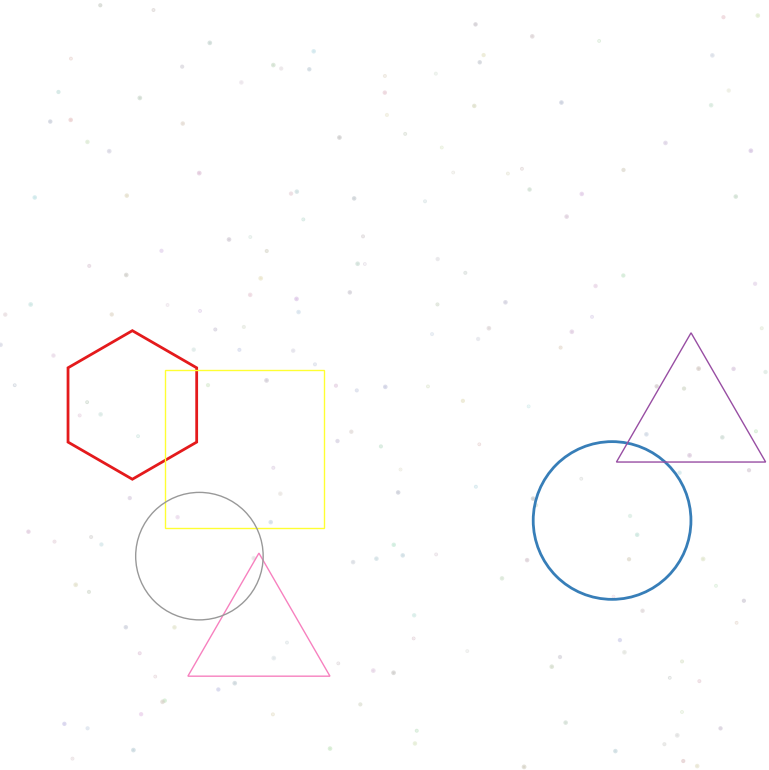[{"shape": "hexagon", "thickness": 1, "radius": 0.48, "center": [0.172, 0.474]}, {"shape": "circle", "thickness": 1, "radius": 0.51, "center": [0.795, 0.324]}, {"shape": "triangle", "thickness": 0.5, "radius": 0.56, "center": [0.897, 0.456]}, {"shape": "square", "thickness": 0.5, "radius": 0.51, "center": [0.317, 0.417]}, {"shape": "triangle", "thickness": 0.5, "radius": 0.53, "center": [0.336, 0.175]}, {"shape": "circle", "thickness": 0.5, "radius": 0.41, "center": [0.259, 0.278]}]